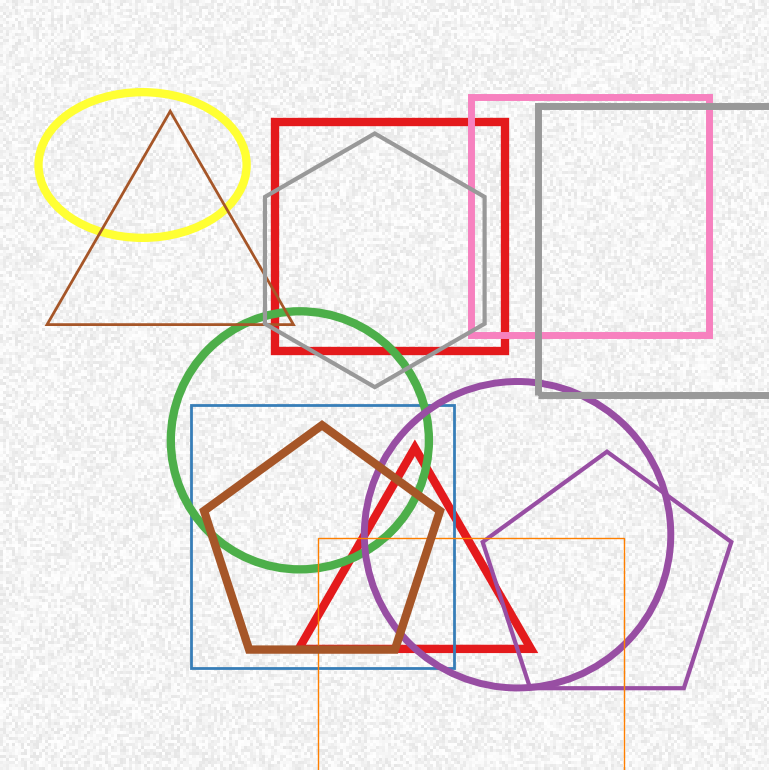[{"shape": "square", "thickness": 3, "radius": 0.75, "center": [0.506, 0.693]}, {"shape": "triangle", "thickness": 3, "radius": 0.87, "center": [0.539, 0.244]}, {"shape": "square", "thickness": 1, "radius": 0.86, "center": [0.419, 0.303]}, {"shape": "circle", "thickness": 3, "radius": 0.84, "center": [0.389, 0.428]}, {"shape": "circle", "thickness": 2.5, "radius": 0.99, "center": [0.672, 0.306]}, {"shape": "pentagon", "thickness": 1.5, "radius": 0.85, "center": [0.788, 0.244]}, {"shape": "square", "thickness": 0.5, "radius": 0.99, "center": [0.612, 0.102]}, {"shape": "oval", "thickness": 3, "radius": 0.68, "center": [0.185, 0.786]}, {"shape": "pentagon", "thickness": 3, "radius": 0.81, "center": [0.418, 0.287]}, {"shape": "triangle", "thickness": 1, "radius": 0.92, "center": [0.221, 0.671]}, {"shape": "square", "thickness": 2.5, "radius": 0.77, "center": [0.766, 0.72]}, {"shape": "hexagon", "thickness": 1.5, "radius": 0.82, "center": [0.487, 0.662]}, {"shape": "square", "thickness": 2.5, "radius": 0.94, "center": [0.887, 0.675]}]